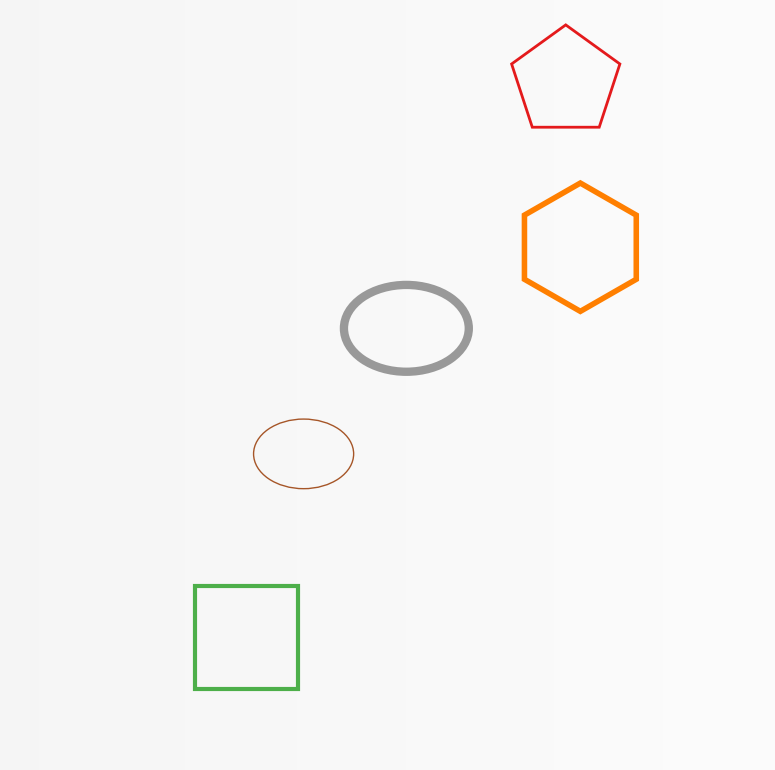[{"shape": "pentagon", "thickness": 1, "radius": 0.37, "center": [0.73, 0.894]}, {"shape": "square", "thickness": 1.5, "radius": 0.33, "center": [0.318, 0.172]}, {"shape": "hexagon", "thickness": 2, "radius": 0.42, "center": [0.749, 0.679]}, {"shape": "oval", "thickness": 0.5, "radius": 0.32, "center": [0.392, 0.411]}, {"shape": "oval", "thickness": 3, "radius": 0.4, "center": [0.524, 0.574]}]